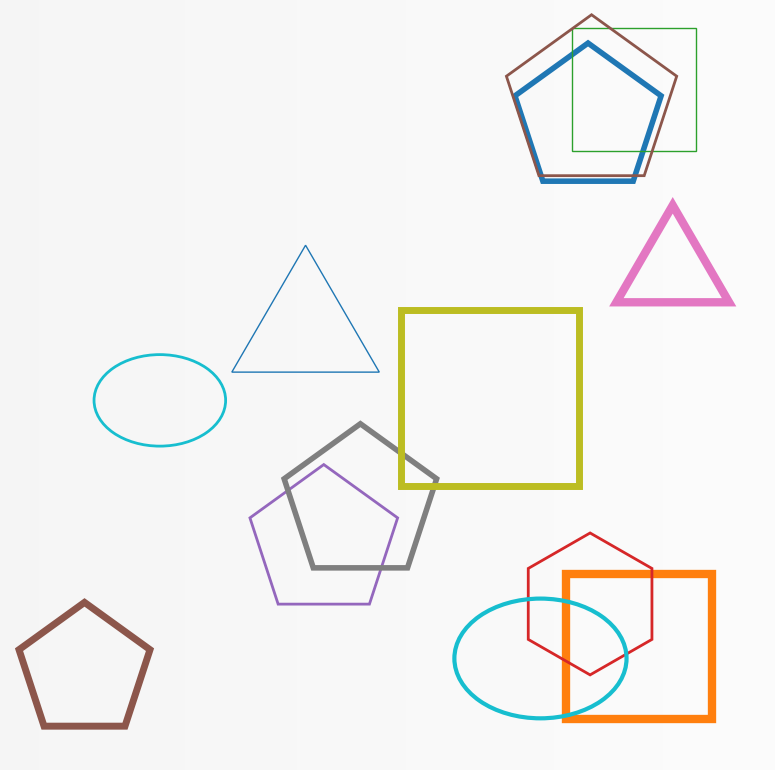[{"shape": "pentagon", "thickness": 2, "radius": 0.5, "center": [0.759, 0.845]}, {"shape": "triangle", "thickness": 0.5, "radius": 0.55, "center": [0.394, 0.572]}, {"shape": "square", "thickness": 3, "radius": 0.47, "center": [0.824, 0.161]}, {"shape": "square", "thickness": 0.5, "radius": 0.4, "center": [0.818, 0.884]}, {"shape": "hexagon", "thickness": 1, "radius": 0.46, "center": [0.761, 0.216]}, {"shape": "pentagon", "thickness": 1, "radius": 0.5, "center": [0.418, 0.296]}, {"shape": "pentagon", "thickness": 1, "radius": 0.58, "center": [0.763, 0.865]}, {"shape": "pentagon", "thickness": 2.5, "radius": 0.44, "center": [0.109, 0.129]}, {"shape": "triangle", "thickness": 3, "radius": 0.42, "center": [0.868, 0.649]}, {"shape": "pentagon", "thickness": 2, "radius": 0.52, "center": [0.465, 0.346]}, {"shape": "square", "thickness": 2.5, "radius": 0.57, "center": [0.632, 0.483]}, {"shape": "oval", "thickness": 1.5, "radius": 0.56, "center": [0.697, 0.145]}, {"shape": "oval", "thickness": 1, "radius": 0.42, "center": [0.206, 0.48]}]